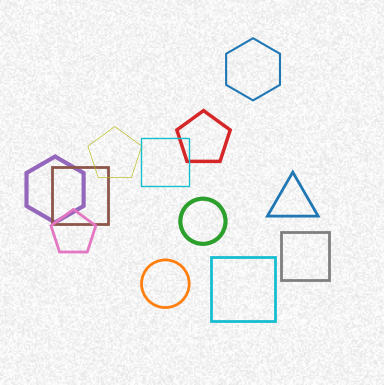[{"shape": "triangle", "thickness": 2, "radius": 0.38, "center": [0.76, 0.477]}, {"shape": "hexagon", "thickness": 1.5, "radius": 0.4, "center": [0.657, 0.82]}, {"shape": "circle", "thickness": 2, "radius": 0.31, "center": [0.429, 0.263]}, {"shape": "circle", "thickness": 3, "radius": 0.29, "center": [0.527, 0.425]}, {"shape": "pentagon", "thickness": 2.5, "radius": 0.36, "center": [0.529, 0.64]}, {"shape": "hexagon", "thickness": 3, "radius": 0.43, "center": [0.143, 0.508]}, {"shape": "square", "thickness": 2, "radius": 0.37, "center": [0.208, 0.493]}, {"shape": "pentagon", "thickness": 2, "radius": 0.31, "center": [0.191, 0.395]}, {"shape": "square", "thickness": 2, "radius": 0.31, "center": [0.792, 0.336]}, {"shape": "pentagon", "thickness": 0.5, "radius": 0.37, "center": [0.298, 0.598]}, {"shape": "square", "thickness": 2, "radius": 0.41, "center": [0.632, 0.249]}, {"shape": "square", "thickness": 1, "radius": 0.31, "center": [0.428, 0.579]}]